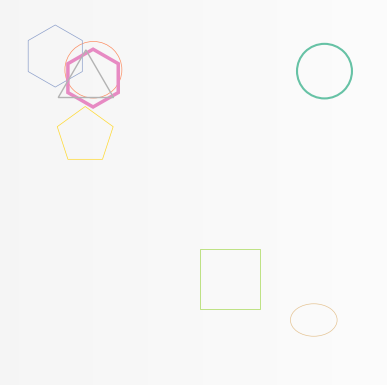[{"shape": "circle", "thickness": 1.5, "radius": 0.35, "center": [0.837, 0.815]}, {"shape": "circle", "thickness": 0.5, "radius": 0.37, "center": [0.241, 0.819]}, {"shape": "hexagon", "thickness": 0.5, "radius": 0.4, "center": [0.143, 0.854]}, {"shape": "hexagon", "thickness": 2.5, "radius": 0.38, "center": [0.24, 0.797]}, {"shape": "square", "thickness": 0.5, "radius": 0.39, "center": [0.593, 0.276]}, {"shape": "pentagon", "thickness": 0.5, "radius": 0.38, "center": [0.22, 0.648]}, {"shape": "oval", "thickness": 0.5, "radius": 0.3, "center": [0.81, 0.169]}, {"shape": "triangle", "thickness": 1, "radius": 0.41, "center": [0.222, 0.788]}]